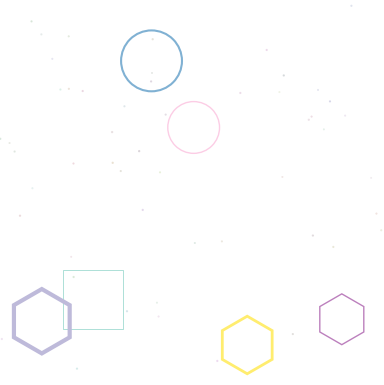[{"shape": "square", "thickness": 0.5, "radius": 0.39, "center": [0.242, 0.222]}, {"shape": "hexagon", "thickness": 3, "radius": 0.42, "center": [0.109, 0.166]}, {"shape": "circle", "thickness": 1.5, "radius": 0.4, "center": [0.394, 0.842]}, {"shape": "circle", "thickness": 1, "radius": 0.34, "center": [0.503, 0.669]}, {"shape": "hexagon", "thickness": 1, "radius": 0.33, "center": [0.888, 0.171]}, {"shape": "hexagon", "thickness": 2, "radius": 0.37, "center": [0.642, 0.104]}]